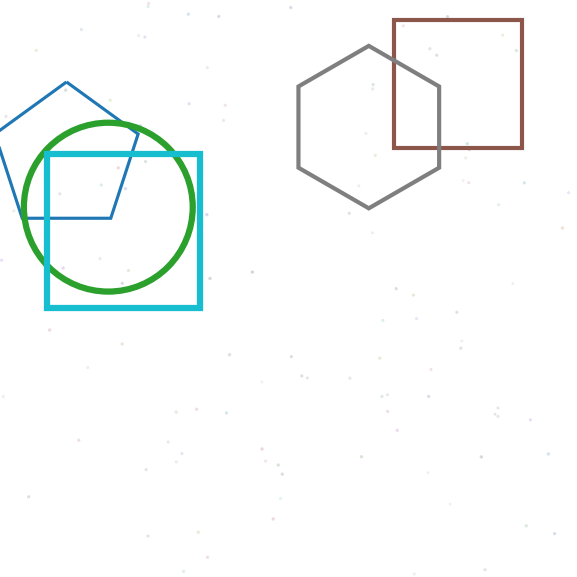[{"shape": "pentagon", "thickness": 1.5, "radius": 0.65, "center": [0.115, 0.727]}, {"shape": "circle", "thickness": 3, "radius": 0.73, "center": [0.188, 0.64]}, {"shape": "square", "thickness": 2, "radius": 0.56, "center": [0.793, 0.854]}, {"shape": "hexagon", "thickness": 2, "radius": 0.7, "center": [0.639, 0.779]}, {"shape": "square", "thickness": 3, "radius": 0.67, "center": [0.214, 0.6]}]